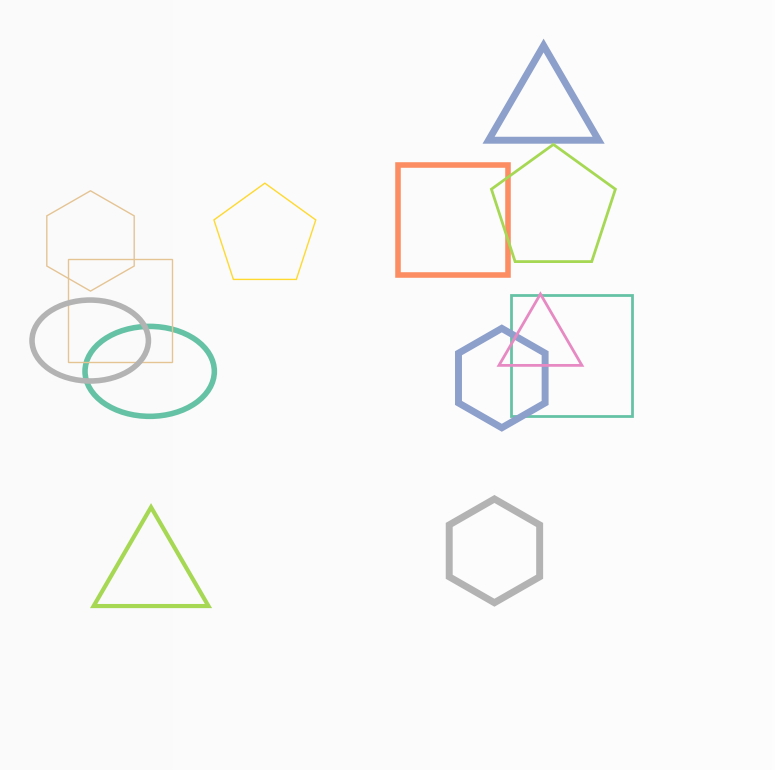[{"shape": "square", "thickness": 1, "radius": 0.39, "center": [0.738, 0.538]}, {"shape": "oval", "thickness": 2, "radius": 0.42, "center": [0.193, 0.518]}, {"shape": "square", "thickness": 2, "radius": 0.36, "center": [0.585, 0.714]}, {"shape": "triangle", "thickness": 2.5, "radius": 0.41, "center": [0.701, 0.859]}, {"shape": "hexagon", "thickness": 2.5, "radius": 0.32, "center": [0.647, 0.509]}, {"shape": "triangle", "thickness": 1, "radius": 0.31, "center": [0.697, 0.556]}, {"shape": "pentagon", "thickness": 1, "radius": 0.42, "center": [0.714, 0.728]}, {"shape": "triangle", "thickness": 1.5, "radius": 0.43, "center": [0.195, 0.256]}, {"shape": "pentagon", "thickness": 0.5, "radius": 0.35, "center": [0.342, 0.693]}, {"shape": "hexagon", "thickness": 0.5, "radius": 0.33, "center": [0.117, 0.687]}, {"shape": "square", "thickness": 0.5, "radius": 0.34, "center": [0.155, 0.596]}, {"shape": "oval", "thickness": 2, "radius": 0.38, "center": [0.116, 0.558]}, {"shape": "hexagon", "thickness": 2.5, "radius": 0.34, "center": [0.638, 0.285]}]